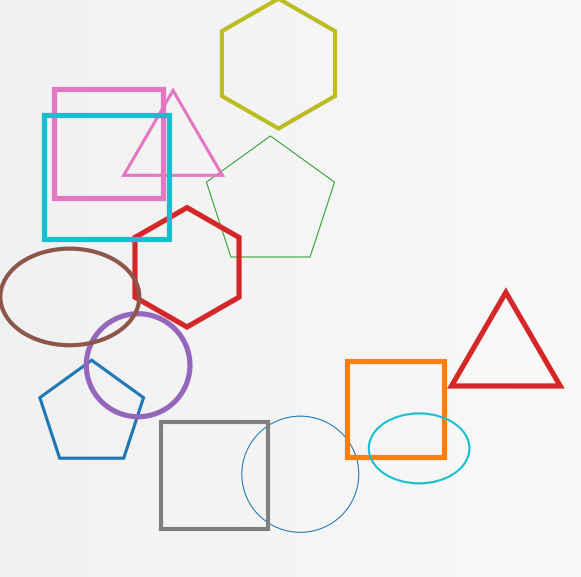[{"shape": "pentagon", "thickness": 1.5, "radius": 0.47, "center": [0.158, 0.282]}, {"shape": "circle", "thickness": 0.5, "radius": 0.5, "center": [0.517, 0.178]}, {"shape": "square", "thickness": 2.5, "radius": 0.42, "center": [0.68, 0.29]}, {"shape": "pentagon", "thickness": 0.5, "radius": 0.58, "center": [0.465, 0.648]}, {"shape": "hexagon", "thickness": 2.5, "radius": 0.52, "center": [0.322, 0.536]}, {"shape": "triangle", "thickness": 2.5, "radius": 0.54, "center": [0.87, 0.385]}, {"shape": "circle", "thickness": 2.5, "radius": 0.45, "center": [0.238, 0.367]}, {"shape": "oval", "thickness": 2, "radius": 0.6, "center": [0.12, 0.485]}, {"shape": "triangle", "thickness": 1.5, "radius": 0.49, "center": [0.298, 0.745]}, {"shape": "square", "thickness": 2.5, "radius": 0.47, "center": [0.186, 0.751]}, {"shape": "square", "thickness": 2, "radius": 0.46, "center": [0.369, 0.176]}, {"shape": "hexagon", "thickness": 2, "radius": 0.56, "center": [0.479, 0.889]}, {"shape": "square", "thickness": 2.5, "radius": 0.54, "center": [0.184, 0.693]}, {"shape": "oval", "thickness": 1, "radius": 0.43, "center": [0.721, 0.223]}]